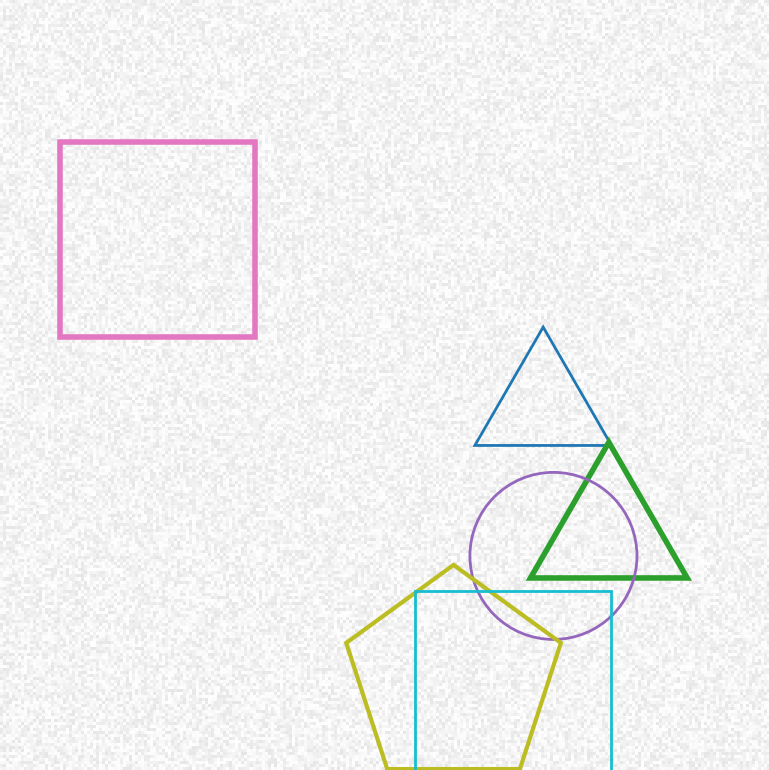[{"shape": "triangle", "thickness": 1, "radius": 0.51, "center": [0.705, 0.473]}, {"shape": "triangle", "thickness": 2, "radius": 0.59, "center": [0.791, 0.308]}, {"shape": "circle", "thickness": 1, "radius": 0.54, "center": [0.719, 0.278]}, {"shape": "square", "thickness": 2, "radius": 0.63, "center": [0.205, 0.689]}, {"shape": "pentagon", "thickness": 1.5, "radius": 0.73, "center": [0.589, 0.12]}, {"shape": "square", "thickness": 1, "radius": 0.64, "center": [0.666, 0.106]}]